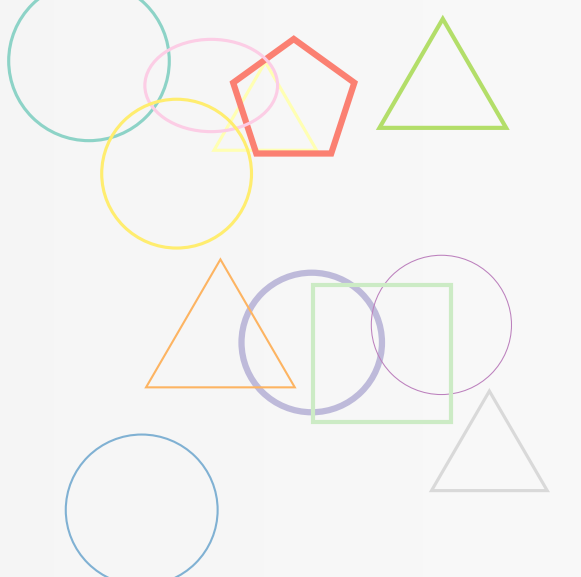[{"shape": "circle", "thickness": 1.5, "radius": 0.69, "center": [0.153, 0.894]}, {"shape": "triangle", "thickness": 1.5, "radius": 0.51, "center": [0.456, 0.79]}, {"shape": "circle", "thickness": 3, "radius": 0.6, "center": [0.536, 0.406]}, {"shape": "pentagon", "thickness": 3, "radius": 0.55, "center": [0.505, 0.822]}, {"shape": "circle", "thickness": 1, "radius": 0.65, "center": [0.244, 0.116]}, {"shape": "triangle", "thickness": 1, "radius": 0.74, "center": [0.379, 0.402]}, {"shape": "triangle", "thickness": 2, "radius": 0.63, "center": [0.762, 0.841]}, {"shape": "oval", "thickness": 1.5, "radius": 0.57, "center": [0.363, 0.851]}, {"shape": "triangle", "thickness": 1.5, "radius": 0.57, "center": [0.842, 0.207]}, {"shape": "circle", "thickness": 0.5, "radius": 0.6, "center": [0.759, 0.437]}, {"shape": "square", "thickness": 2, "radius": 0.59, "center": [0.657, 0.387]}, {"shape": "circle", "thickness": 1.5, "radius": 0.64, "center": [0.304, 0.698]}]